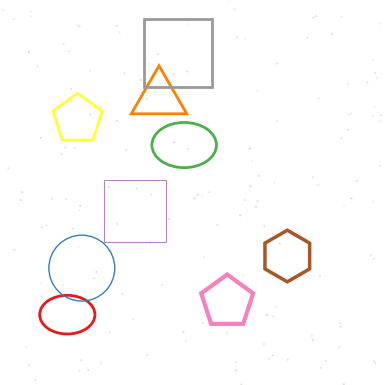[{"shape": "oval", "thickness": 2, "radius": 0.36, "center": [0.175, 0.183]}, {"shape": "circle", "thickness": 1, "radius": 0.43, "center": [0.213, 0.304]}, {"shape": "oval", "thickness": 2, "radius": 0.42, "center": [0.478, 0.623]}, {"shape": "square", "thickness": 0.5, "radius": 0.4, "center": [0.35, 0.452]}, {"shape": "triangle", "thickness": 2, "radius": 0.42, "center": [0.413, 0.746]}, {"shape": "pentagon", "thickness": 2, "radius": 0.34, "center": [0.201, 0.691]}, {"shape": "hexagon", "thickness": 2.5, "radius": 0.33, "center": [0.746, 0.335]}, {"shape": "pentagon", "thickness": 3, "radius": 0.35, "center": [0.59, 0.216]}, {"shape": "square", "thickness": 2, "radius": 0.44, "center": [0.462, 0.862]}]